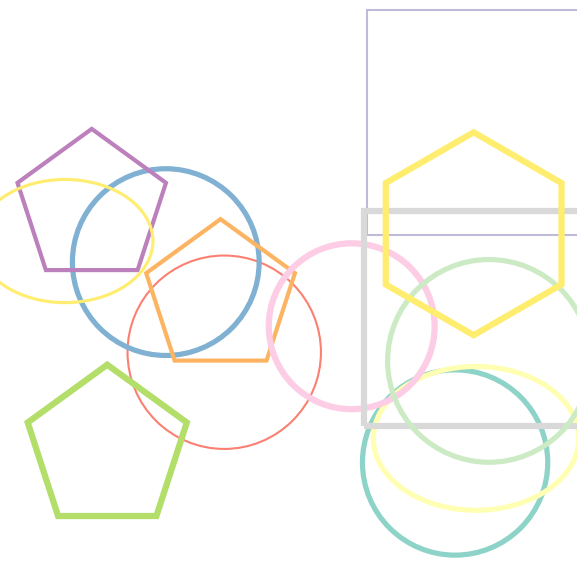[{"shape": "circle", "thickness": 2.5, "radius": 0.8, "center": [0.788, 0.198]}, {"shape": "oval", "thickness": 2.5, "radius": 0.89, "center": [0.824, 0.24]}, {"shape": "square", "thickness": 1, "radius": 0.97, "center": [0.83, 0.787]}, {"shape": "circle", "thickness": 1, "radius": 0.84, "center": [0.388, 0.389]}, {"shape": "circle", "thickness": 2.5, "radius": 0.81, "center": [0.287, 0.545]}, {"shape": "pentagon", "thickness": 2, "radius": 0.68, "center": [0.382, 0.484]}, {"shape": "pentagon", "thickness": 3, "radius": 0.72, "center": [0.186, 0.223]}, {"shape": "circle", "thickness": 3, "radius": 0.72, "center": [0.609, 0.434]}, {"shape": "square", "thickness": 3, "radius": 0.93, "center": [0.817, 0.448]}, {"shape": "pentagon", "thickness": 2, "radius": 0.68, "center": [0.159, 0.641]}, {"shape": "circle", "thickness": 2.5, "radius": 0.88, "center": [0.847, 0.374]}, {"shape": "hexagon", "thickness": 3, "radius": 0.88, "center": [0.82, 0.594]}, {"shape": "oval", "thickness": 1.5, "radius": 0.76, "center": [0.112, 0.582]}]